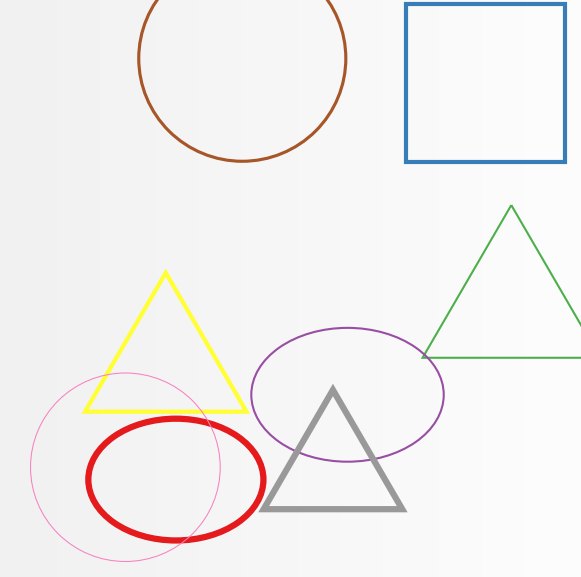[{"shape": "oval", "thickness": 3, "radius": 0.75, "center": [0.303, 0.169]}, {"shape": "square", "thickness": 2, "radius": 0.68, "center": [0.835, 0.855]}, {"shape": "triangle", "thickness": 1, "radius": 0.88, "center": [0.88, 0.468]}, {"shape": "oval", "thickness": 1, "radius": 0.83, "center": [0.598, 0.316]}, {"shape": "triangle", "thickness": 2, "radius": 0.8, "center": [0.285, 0.366]}, {"shape": "circle", "thickness": 1.5, "radius": 0.89, "center": [0.417, 0.898]}, {"shape": "circle", "thickness": 0.5, "radius": 0.82, "center": [0.216, 0.19]}, {"shape": "triangle", "thickness": 3, "radius": 0.69, "center": [0.573, 0.186]}]